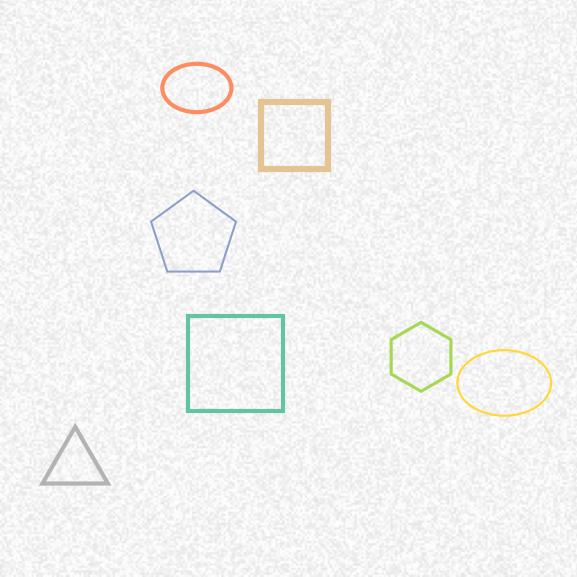[{"shape": "square", "thickness": 2, "radius": 0.41, "center": [0.408, 0.37]}, {"shape": "oval", "thickness": 2, "radius": 0.3, "center": [0.341, 0.847]}, {"shape": "pentagon", "thickness": 1, "radius": 0.39, "center": [0.335, 0.591]}, {"shape": "hexagon", "thickness": 1.5, "radius": 0.3, "center": [0.729, 0.381]}, {"shape": "oval", "thickness": 1, "radius": 0.41, "center": [0.873, 0.336]}, {"shape": "square", "thickness": 3, "radius": 0.29, "center": [0.51, 0.764]}, {"shape": "triangle", "thickness": 2, "radius": 0.33, "center": [0.13, 0.195]}]